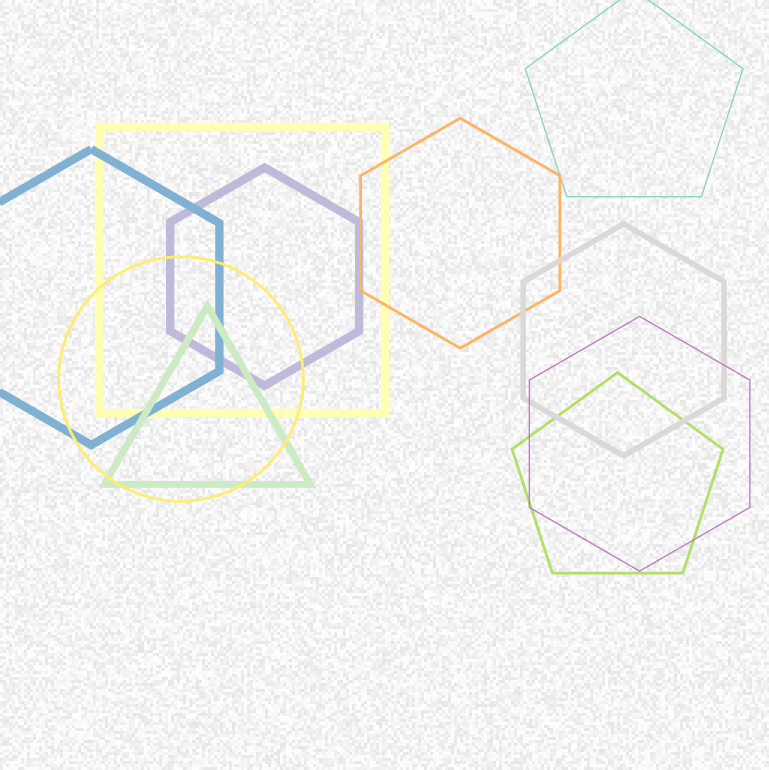[{"shape": "pentagon", "thickness": 0.5, "radius": 0.74, "center": [0.823, 0.865]}, {"shape": "square", "thickness": 3, "radius": 0.93, "center": [0.314, 0.65]}, {"shape": "hexagon", "thickness": 3, "radius": 0.71, "center": [0.344, 0.641]}, {"shape": "hexagon", "thickness": 3, "radius": 0.96, "center": [0.119, 0.614]}, {"shape": "hexagon", "thickness": 1, "radius": 0.75, "center": [0.598, 0.697]}, {"shape": "pentagon", "thickness": 1, "radius": 0.72, "center": [0.802, 0.372]}, {"shape": "hexagon", "thickness": 2, "radius": 0.75, "center": [0.81, 0.559]}, {"shape": "hexagon", "thickness": 0.5, "radius": 0.83, "center": [0.831, 0.424]}, {"shape": "triangle", "thickness": 2.5, "radius": 0.77, "center": [0.269, 0.448]}, {"shape": "circle", "thickness": 1, "radius": 0.79, "center": [0.235, 0.508]}]